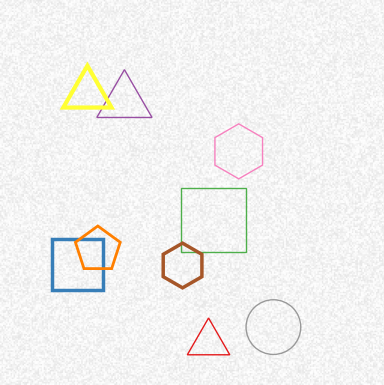[{"shape": "triangle", "thickness": 1, "radius": 0.32, "center": [0.542, 0.11]}, {"shape": "square", "thickness": 2.5, "radius": 0.33, "center": [0.201, 0.313]}, {"shape": "square", "thickness": 1, "radius": 0.42, "center": [0.554, 0.429]}, {"shape": "triangle", "thickness": 1, "radius": 0.41, "center": [0.323, 0.736]}, {"shape": "pentagon", "thickness": 2, "radius": 0.31, "center": [0.254, 0.352]}, {"shape": "triangle", "thickness": 3, "radius": 0.36, "center": [0.227, 0.757]}, {"shape": "hexagon", "thickness": 2.5, "radius": 0.29, "center": [0.474, 0.31]}, {"shape": "hexagon", "thickness": 1, "radius": 0.36, "center": [0.62, 0.607]}, {"shape": "circle", "thickness": 1, "radius": 0.36, "center": [0.71, 0.15]}]